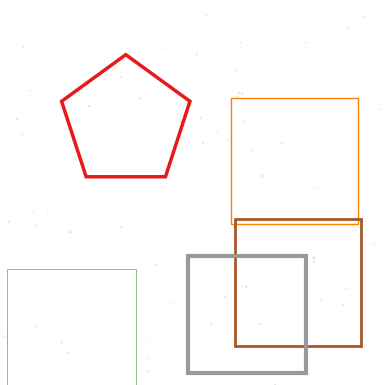[{"shape": "pentagon", "thickness": 2.5, "radius": 0.88, "center": [0.327, 0.683]}, {"shape": "square", "thickness": 0.5, "radius": 0.83, "center": [0.186, 0.134]}, {"shape": "square", "thickness": 1, "radius": 0.82, "center": [0.766, 0.582]}, {"shape": "square", "thickness": 2, "radius": 0.82, "center": [0.774, 0.265]}, {"shape": "square", "thickness": 3, "radius": 0.76, "center": [0.642, 0.183]}]